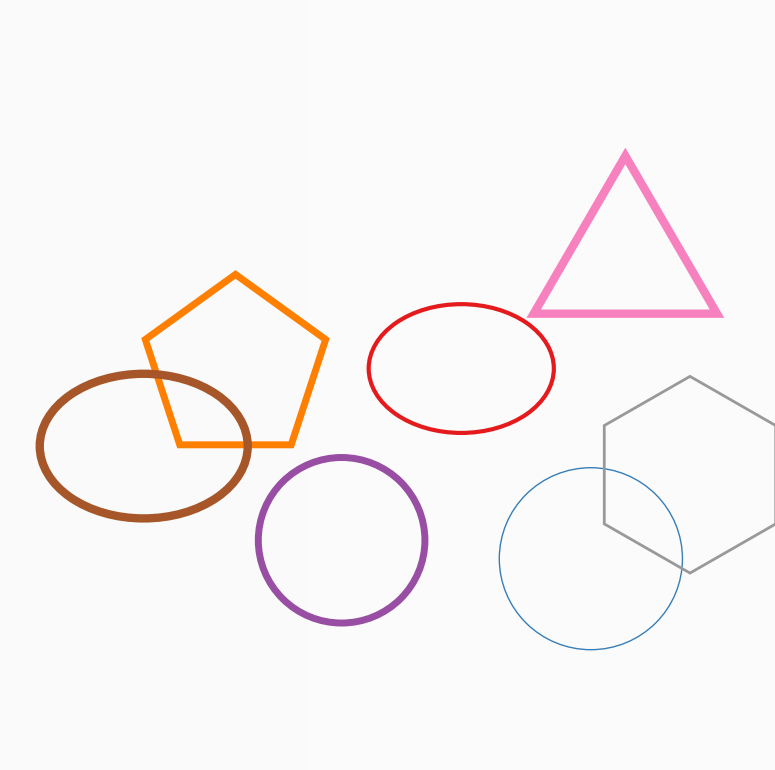[{"shape": "oval", "thickness": 1.5, "radius": 0.6, "center": [0.595, 0.521]}, {"shape": "circle", "thickness": 0.5, "radius": 0.59, "center": [0.762, 0.274]}, {"shape": "circle", "thickness": 2.5, "radius": 0.54, "center": [0.441, 0.298]}, {"shape": "pentagon", "thickness": 2.5, "radius": 0.61, "center": [0.304, 0.521]}, {"shape": "oval", "thickness": 3, "radius": 0.67, "center": [0.185, 0.421]}, {"shape": "triangle", "thickness": 3, "radius": 0.68, "center": [0.807, 0.661]}, {"shape": "hexagon", "thickness": 1, "radius": 0.64, "center": [0.89, 0.383]}]